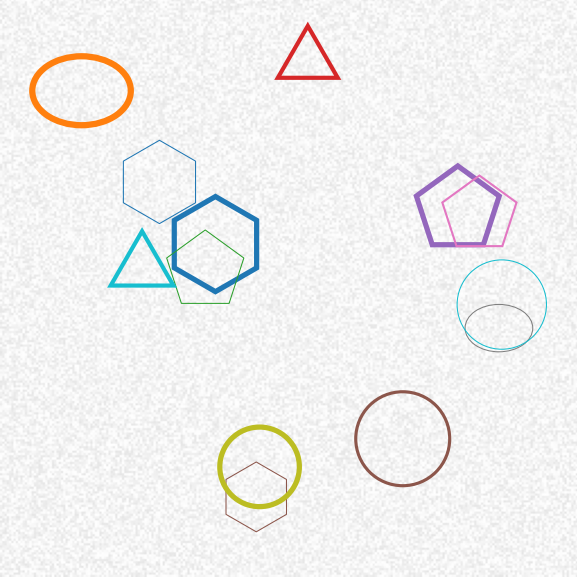[{"shape": "hexagon", "thickness": 0.5, "radius": 0.36, "center": [0.276, 0.684]}, {"shape": "hexagon", "thickness": 2.5, "radius": 0.41, "center": [0.373, 0.576]}, {"shape": "oval", "thickness": 3, "radius": 0.43, "center": [0.141, 0.842]}, {"shape": "pentagon", "thickness": 0.5, "radius": 0.35, "center": [0.355, 0.531]}, {"shape": "triangle", "thickness": 2, "radius": 0.3, "center": [0.533, 0.894]}, {"shape": "pentagon", "thickness": 2.5, "radius": 0.38, "center": [0.793, 0.636]}, {"shape": "hexagon", "thickness": 0.5, "radius": 0.3, "center": [0.444, 0.139]}, {"shape": "circle", "thickness": 1.5, "radius": 0.41, "center": [0.697, 0.239]}, {"shape": "pentagon", "thickness": 1, "radius": 0.34, "center": [0.83, 0.628]}, {"shape": "oval", "thickness": 0.5, "radius": 0.29, "center": [0.864, 0.431]}, {"shape": "circle", "thickness": 2.5, "radius": 0.34, "center": [0.449, 0.191]}, {"shape": "circle", "thickness": 0.5, "radius": 0.39, "center": [0.869, 0.472]}, {"shape": "triangle", "thickness": 2, "radius": 0.31, "center": [0.246, 0.536]}]